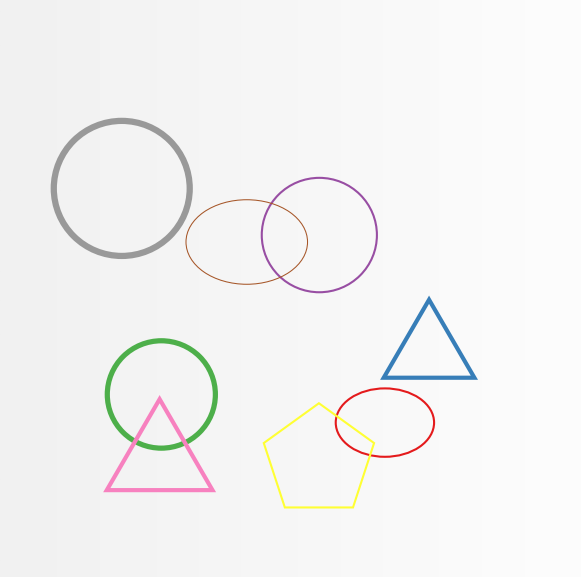[{"shape": "oval", "thickness": 1, "radius": 0.42, "center": [0.662, 0.267]}, {"shape": "triangle", "thickness": 2, "radius": 0.45, "center": [0.738, 0.39]}, {"shape": "circle", "thickness": 2.5, "radius": 0.46, "center": [0.278, 0.316]}, {"shape": "circle", "thickness": 1, "radius": 0.5, "center": [0.549, 0.592]}, {"shape": "pentagon", "thickness": 1, "radius": 0.5, "center": [0.549, 0.201]}, {"shape": "oval", "thickness": 0.5, "radius": 0.52, "center": [0.425, 0.58]}, {"shape": "triangle", "thickness": 2, "radius": 0.52, "center": [0.275, 0.203]}, {"shape": "circle", "thickness": 3, "radius": 0.58, "center": [0.209, 0.673]}]